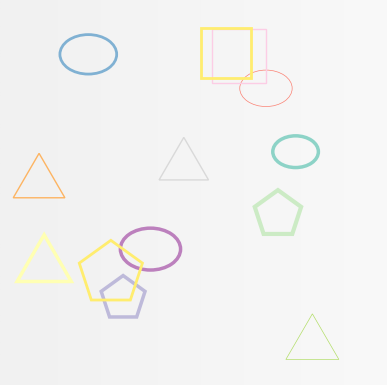[{"shape": "oval", "thickness": 2.5, "radius": 0.29, "center": [0.763, 0.606]}, {"shape": "triangle", "thickness": 2.5, "radius": 0.4, "center": [0.114, 0.309]}, {"shape": "pentagon", "thickness": 2.5, "radius": 0.3, "center": [0.318, 0.225]}, {"shape": "oval", "thickness": 0.5, "radius": 0.34, "center": [0.686, 0.771]}, {"shape": "oval", "thickness": 2, "radius": 0.37, "center": [0.228, 0.859]}, {"shape": "triangle", "thickness": 1, "radius": 0.38, "center": [0.101, 0.525]}, {"shape": "triangle", "thickness": 0.5, "radius": 0.39, "center": [0.806, 0.106]}, {"shape": "square", "thickness": 1, "radius": 0.35, "center": [0.618, 0.855]}, {"shape": "triangle", "thickness": 1, "radius": 0.37, "center": [0.474, 0.57]}, {"shape": "oval", "thickness": 2.5, "radius": 0.39, "center": [0.388, 0.353]}, {"shape": "pentagon", "thickness": 3, "radius": 0.31, "center": [0.717, 0.443]}, {"shape": "square", "thickness": 2, "radius": 0.33, "center": [0.583, 0.863]}, {"shape": "pentagon", "thickness": 2, "radius": 0.43, "center": [0.286, 0.29]}]